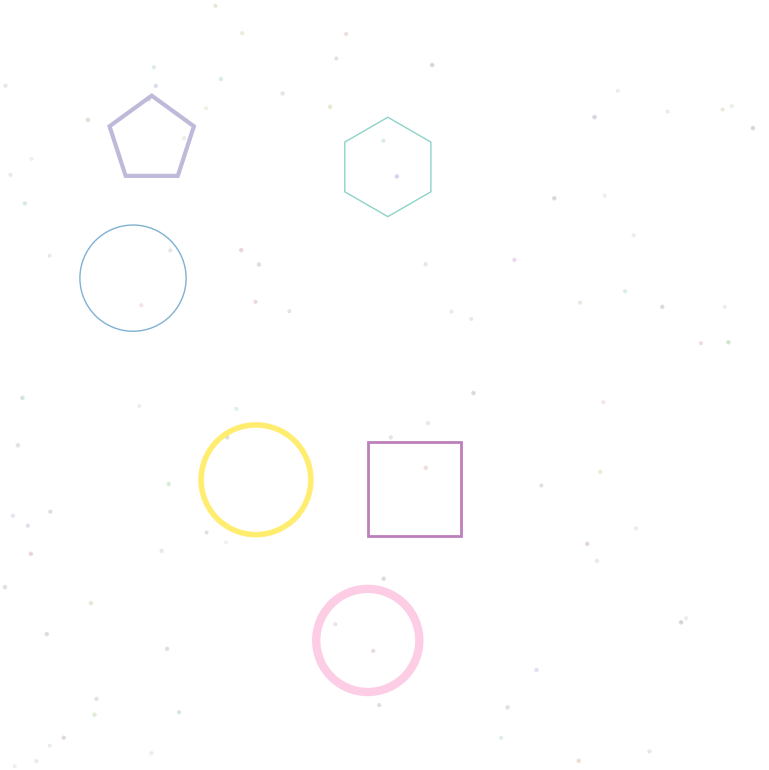[{"shape": "hexagon", "thickness": 0.5, "radius": 0.32, "center": [0.504, 0.783]}, {"shape": "pentagon", "thickness": 1.5, "radius": 0.29, "center": [0.197, 0.818]}, {"shape": "circle", "thickness": 0.5, "radius": 0.34, "center": [0.173, 0.639]}, {"shape": "circle", "thickness": 3, "radius": 0.33, "center": [0.478, 0.168]}, {"shape": "square", "thickness": 1, "radius": 0.3, "center": [0.539, 0.365]}, {"shape": "circle", "thickness": 2, "radius": 0.36, "center": [0.332, 0.377]}]